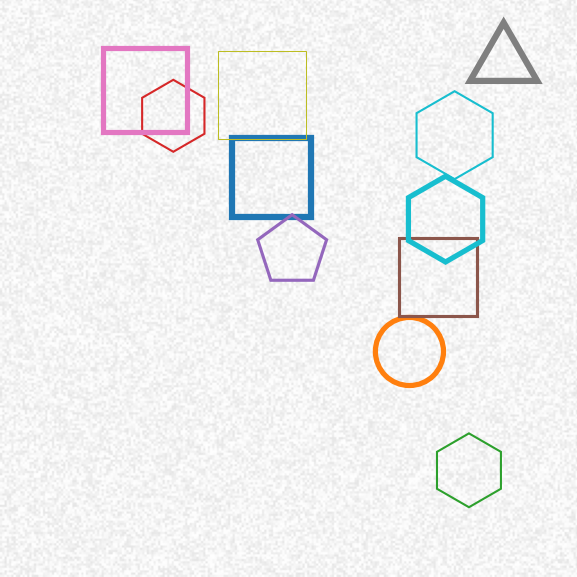[{"shape": "square", "thickness": 3, "radius": 0.34, "center": [0.47, 0.691]}, {"shape": "circle", "thickness": 2.5, "radius": 0.29, "center": [0.709, 0.391]}, {"shape": "hexagon", "thickness": 1, "radius": 0.32, "center": [0.812, 0.185]}, {"shape": "hexagon", "thickness": 1, "radius": 0.31, "center": [0.3, 0.799]}, {"shape": "pentagon", "thickness": 1.5, "radius": 0.31, "center": [0.506, 0.565]}, {"shape": "square", "thickness": 1.5, "radius": 0.34, "center": [0.758, 0.519]}, {"shape": "square", "thickness": 2.5, "radius": 0.36, "center": [0.251, 0.843]}, {"shape": "triangle", "thickness": 3, "radius": 0.34, "center": [0.872, 0.893]}, {"shape": "square", "thickness": 0.5, "radius": 0.38, "center": [0.454, 0.835]}, {"shape": "hexagon", "thickness": 1, "radius": 0.38, "center": [0.787, 0.765]}, {"shape": "hexagon", "thickness": 2.5, "radius": 0.37, "center": [0.772, 0.62]}]